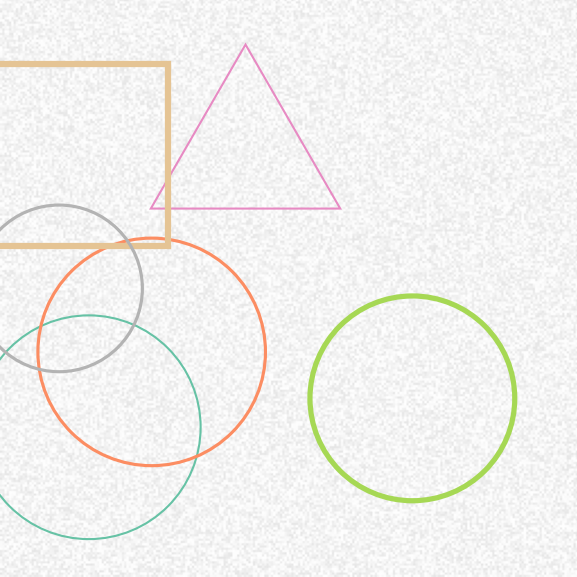[{"shape": "circle", "thickness": 1, "radius": 0.97, "center": [0.154, 0.259]}, {"shape": "circle", "thickness": 1.5, "radius": 0.99, "center": [0.263, 0.39]}, {"shape": "triangle", "thickness": 1, "radius": 0.95, "center": [0.425, 0.733]}, {"shape": "circle", "thickness": 2.5, "radius": 0.89, "center": [0.714, 0.309]}, {"shape": "square", "thickness": 3, "radius": 0.79, "center": [0.133, 0.731]}, {"shape": "circle", "thickness": 1.5, "radius": 0.72, "center": [0.102, 0.5]}]